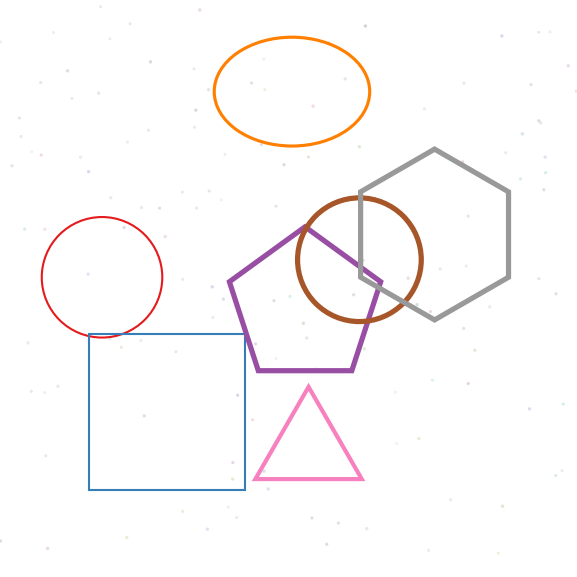[{"shape": "circle", "thickness": 1, "radius": 0.52, "center": [0.177, 0.519]}, {"shape": "square", "thickness": 1, "radius": 0.67, "center": [0.289, 0.286]}, {"shape": "pentagon", "thickness": 2.5, "radius": 0.69, "center": [0.528, 0.469]}, {"shape": "oval", "thickness": 1.5, "radius": 0.67, "center": [0.506, 0.84]}, {"shape": "circle", "thickness": 2.5, "radius": 0.54, "center": [0.622, 0.549]}, {"shape": "triangle", "thickness": 2, "radius": 0.53, "center": [0.534, 0.223]}, {"shape": "hexagon", "thickness": 2.5, "radius": 0.74, "center": [0.753, 0.593]}]